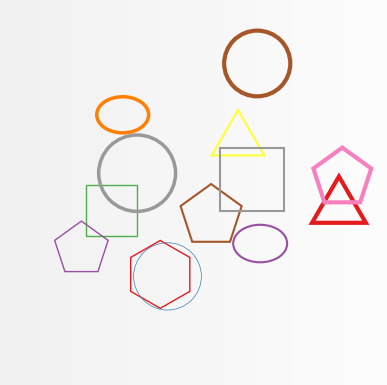[{"shape": "hexagon", "thickness": 1, "radius": 0.44, "center": [0.414, 0.287]}, {"shape": "triangle", "thickness": 3, "radius": 0.4, "center": [0.875, 0.461]}, {"shape": "circle", "thickness": 0.5, "radius": 0.44, "center": [0.432, 0.282]}, {"shape": "square", "thickness": 1, "radius": 0.33, "center": [0.287, 0.453]}, {"shape": "oval", "thickness": 1.5, "radius": 0.35, "center": [0.671, 0.367]}, {"shape": "pentagon", "thickness": 1, "radius": 0.36, "center": [0.21, 0.353]}, {"shape": "oval", "thickness": 2.5, "radius": 0.33, "center": [0.317, 0.702]}, {"shape": "triangle", "thickness": 1.5, "radius": 0.39, "center": [0.614, 0.636]}, {"shape": "circle", "thickness": 3, "radius": 0.43, "center": [0.664, 0.835]}, {"shape": "pentagon", "thickness": 1.5, "radius": 0.41, "center": [0.545, 0.439]}, {"shape": "pentagon", "thickness": 3, "radius": 0.39, "center": [0.883, 0.538]}, {"shape": "circle", "thickness": 2.5, "radius": 0.5, "center": [0.354, 0.55]}, {"shape": "square", "thickness": 1.5, "radius": 0.41, "center": [0.65, 0.534]}]